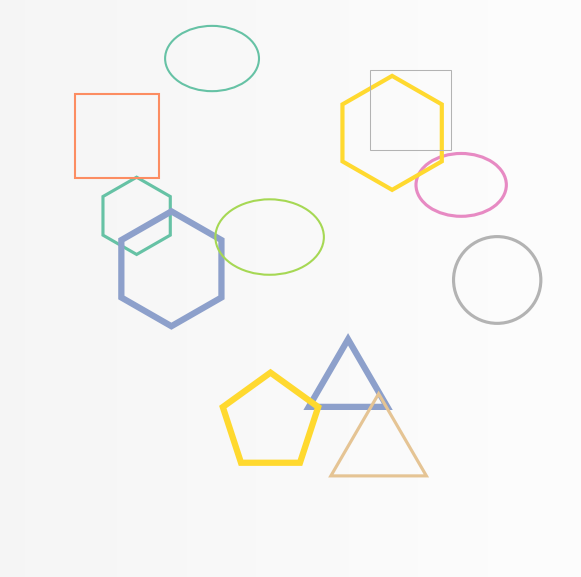[{"shape": "oval", "thickness": 1, "radius": 0.4, "center": [0.365, 0.898]}, {"shape": "hexagon", "thickness": 1.5, "radius": 0.33, "center": [0.235, 0.625]}, {"shape": "square", "thickness": 1, "radius": 0.36, "center": [0.201, 0.764]}, {"shape": "hexagon", "thickness": 3, "radius": 0.5, "center": [0.295, 0.534]}, {"shape": "triangle", "thickness": 3, "radius": 0.39, "center": [0.599, 0.334]}, {"shape": "oval", "thickness": 1.5, "radius": 0.39, "center": [0.793, 0.679]}, {"shape": "oval", "thickness": 1, "radius": 0.47, "center": [0.464, 0.589]}, {"shape": "hexagon", "thickness": 2, "radius": 0.49, "center": [0.675, 0.769]}, {"shape": "pentagon", "thickness": 3, "radius": 0.43, "center": [0.465, 0.268]}, {"shape": "triangle", "thickness": 1.5, "radius": 0.47, "center": [0.651, 0.223]}, {"shape": "circle", "thickness": 1.5, "radius": 0.38, "center": [0.855, 0.514]}, {"shape": "square", "thickness": 0.5, "radius": 0.35, "center": [0.706, 0.809]}]